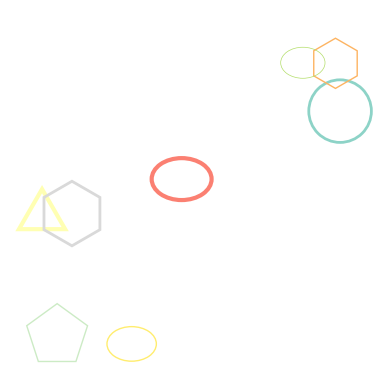[{"shape": "circle", "thickness": 2, "radius": 0.41, "center": [0.883, 0.711]}, {"shape": "triangle", "thickness": 3, "radius": 0.35, "center": [0.109, 0.439]}, {"shape": "oval", "thickness": 3, "radius": 0.39, "center": [0.472, 0.535]}, {"shape": "hexagon", "thickness": 1, "radius": 0.33, "center": [0.871, 0.836]}, {"shape": "oval", "thickness": 0.5, "radius": 0.29, "center": [0.787, 0.837]}, {"shape": "hexagon", "thickness": 2, "radius": 0.42, "center": [0.187, 0.445]}, {"shape": "pentagon", "thickness": 1, "radius": 0.42, "center": [0.148, 0.128]}, {"shape": "oval", "thickness": 1, "radius": 0.32, "center": [0.342, 0.107]}]